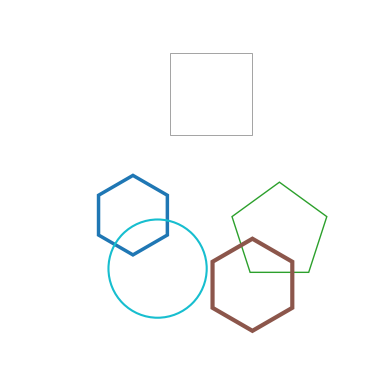[{"shape": "hexagon", "thickness": 2.5, "radius": 0.52, "center": [0.345, 0.441]}, {"shape": "pentagon", "thickness": 1, "radius": 0.65, "center": [0.726, 0.397]}, {"shape": "hexagon", "thickness": 3, "radius": 0.6, "center": [0.656, 0.26]}, {"shape": "square", "thickness": 0.5, "radius": 0.53, "center": [0.548, 0.756]}, {"shape": "circle", "thickness": 1.5, "radius": 0.64, "center": [0.409, 0.302]}]